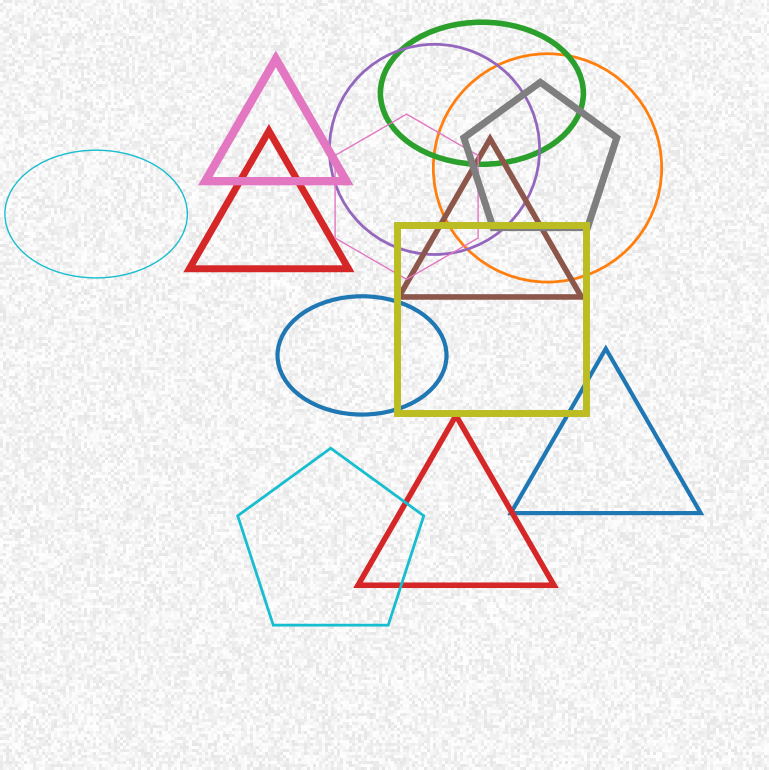[{"shape": "triangle", "thickness": 1.5, "radius": 0.71, "center": [0.787, 0.405]}, {"shape": "oval", "thickness": 1.5, "radius": 0.55, "center": [0.47, 0.538]}, {"shape": "circle", "thickness": 1, "radius": 0.74, "center": [0.711, 0.782]}, {"shape": "oval", "thickness": 2, "radius": 0.66, "center": [0.626, 0.879]}, {"shape": "triangle", "thickness": 2, "radius": 0.73, "center": [0.592, 0.313]}, {"shape": "triangle", "thickness": 2.5, "radius": 0.6, "center": [0.349, 0.711]}, {"shape": "circle", "thickness": 1, "radius": 0.68, "center": [0.564, 0.806]}, {"shape": "triangle", "thickness": 2, "radius": 0.68, "center": [0.637, 0.683]}, {"shape": "hexagon", "thickness": 0.5, "radius": 0.54, "center": [0.528, 0.745]}, {"shape": "triangle", "thickness": 3, "radius": 0.53, "center": [0.358, 0.818]}, {"shape": "pentagon", "thickness": 2.5, "radius": 0.52, "center": [0.702, 0.789]}, {"shape": "square", "thickness": 2.5, "radius": 0.61, "center": [0.638, 0.586]}, {"shape": "pentagon", "thickness": 1, "radius": 0.64, "center": [0.43, 0.291]}, {"shape": "oval", "thickness": 0.5, "radius": 0.59, "center": [0.125, 0.722]}]